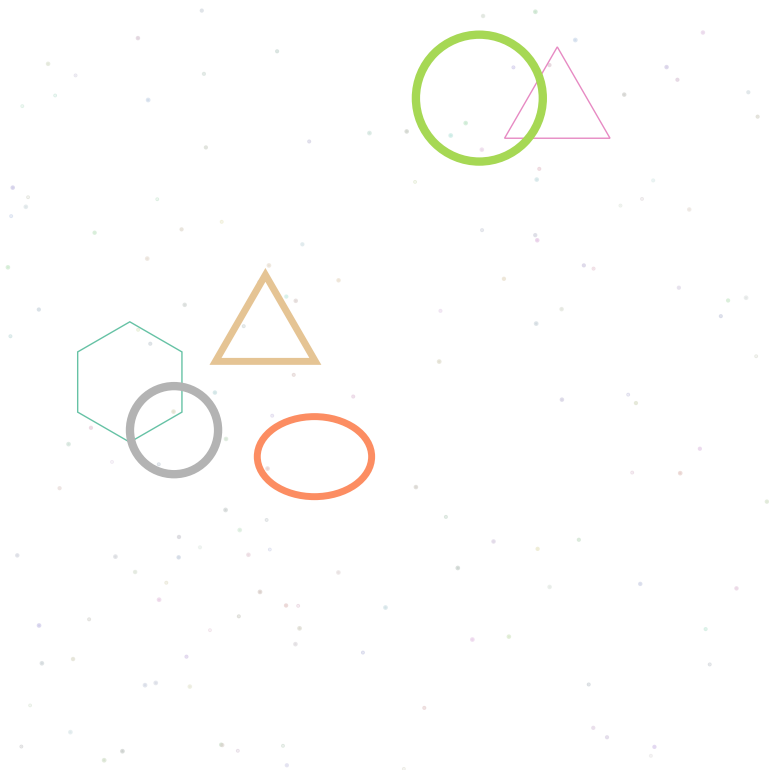[{"shape": "hexagon", "thickness": 0.5, "radius": 0.39, "center": [0.169, 0.504]}, {"shape": "oval", "thickness": 2.5, "radius": 0.37, "center": [0.408, 0.407]}, {"shape": "triangle", "thickness": 0.5, "radius": 0.4, "center": [0.724, 0.86]}, {"shape": "circle", "thickness": 3, "radius": 0.41, "center": [0.623, 0.873]}, {"shape": "triangle", "thickness": 2.5, "radius": 0.37, "center": [0.345, 0.568]}, {"shape": "circle", "thickness": 3, "radius": 0.29, "center": [0.226, 0.441]}]